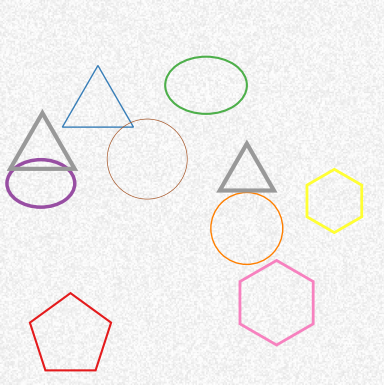[{"shape": "pentagon", "thickness": 1.5, "radius": 0.55, "center": [0.183, 0.128]}, {"shape": "triangle", "thickness": 1, "radius": 0.53, "center": [0.254, 0.723]}, {"shape": "oval", "thickness": 1.5, "radius": 0.53, "center": [0.535, 0.779]}, {"shape": "oval", "thickness": 2.5, "radius": 0.44, "center": [0.106, 0.524]}, {"shape": "circle", "thickness": 1, "radius": 0.47, "center": [0.641, 0.407]}, {"shape": "hexagon", "thickness": 2, "radius": 0.41, "center": [0.868, 0.478]}, {"shape": "circle", "thickness": 0.5, "radius": 0.52, "center": [0.382, 0.587]}, {"shape": "hexagon", "thickness": 2, "radius": 0.55, "center": [0.718, 0.214]}, {"shape": "triangle", "thickness": 3, "radius": 0.41, "center": [0.641, 0.546]}, {"shape": "triangle", "thickness": 3, "radius": 0.48, "center": [0.11, 0.61]}]